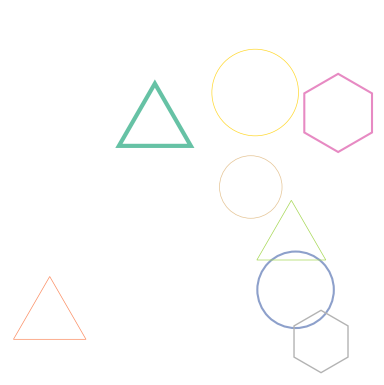[{"shape": "triangle", "thickness": 3, "radius": 0.54, "center": [0.402, 0.675]}, {"shape": "triangle", "thickness": 0.5, "radius": 0.54, "center": [0.129, 0.173]}, {"shape": "circle", "thickness": 1.5, "radius": 0.5, "center": [0.768, 0.247]}, {"shape": "hexagon", "thickness": 1.5, "radius": 0.51, "center": [0.878, 0.707]}, {"shape": "triangle", "thickness": 0.5, "radius": 0.52, "center": [0.757, 0.376]}, {"shape": "circle", "thickness": 0.5, "radius": 0.56, "center": [0.663, 0.76]}, {"shape": "circle", "thickness": 0.5, "radius": 0.41, "center": [0.651, 0.514]}, {"shape": "hexagon", "thickness": 1, "radius": 0.4, "center": [0.834, 0.113]}]